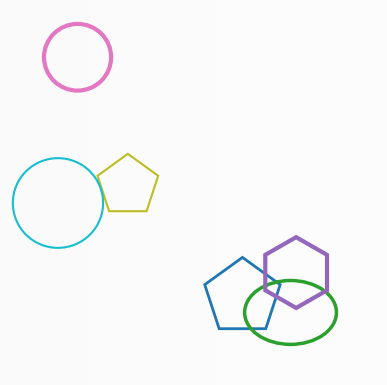[{"shape": "pentagon", "thickness": 2, "radius": 0.51, "center": [0.626, 0.229]}, {"shape": "oval", "thickness": 2.5, "radius": 0.59, "center": [0.75, 0.188]}, {"shape": "hexagon", "thickness": 3, "radius": 0.46, "center": [0.764, 0.292]}, {"shape": "circle", "thickness": 3, "radius": 0.43, "center": [0.2, 0.851]}, {"shape": "pentagon", "thickness": 1.5, "radius": 0.41, "center": [0.33, 0.518]}, {"shape": "circle", "thickness": 1.5, "radius": 0.58, "center": [0.15, 0.473]}]